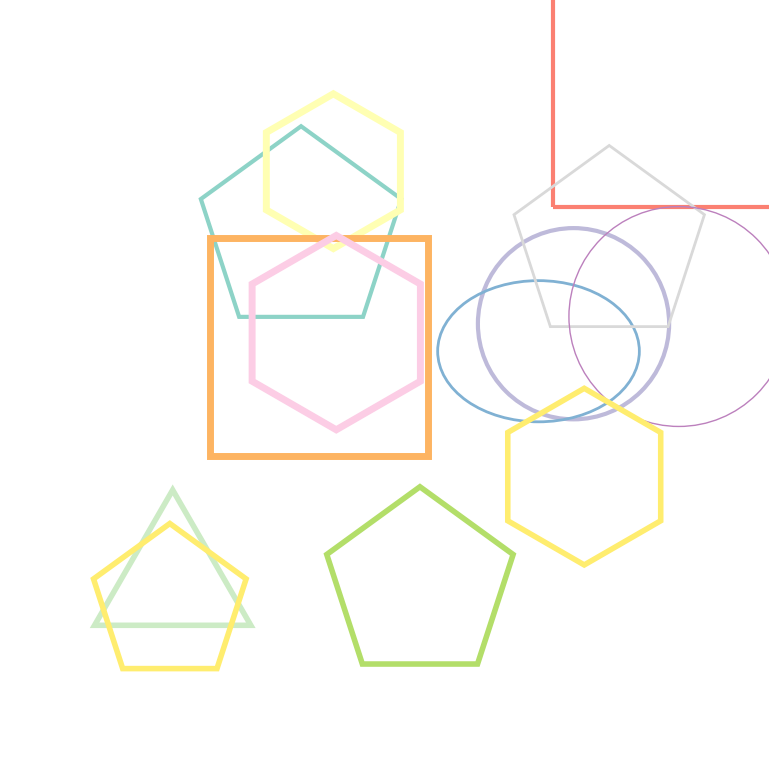[{"shape": "pentagon", "thickness": 1.5, "radius": 0.68, "center": [0.391, 0.699]}, {"shape": "hexagon", "thickness": 2.5, "radius": 0.5, "center": [0.433, 0.778]}, {"shape": "circle", "thickness": 1.5, "radius": 0.62, "center": [0.745, 0.58]}, {"shape": "square", "thickness": 1.5, "radius": 0.75, "center": [0.867, 0.88]}, {"shape": "oval", "thickness": 1, "radius": 0.65, "center": [0.699, 0.544]}, {"shape": "square", "thickness": 2.5, "radius": 0.71, "center": [0.414, 0.55]}, {"shape": "pentagon", "thickness": 2, "radius": 0.64, "center": [0.545, 0.241]}, {"shape": "hexagon", "thickness": 2.5, "radius": 0.63, "center": [0.437, 0.568]}, {"shape": "pentagon", "thickness": 1, "radius": 0.65, "center": [0.791, 0.681]}, {"shape": "circle", "thickness": 0.5, "radius": 0.71, "center": [0.882, 0.589]}, {"shape": "triangle", "thickness": 2, "radius": 0.59, "center": [0.224, 0.246]}, {"shape": "pentagon", "thickness": 2, "radius": 0.52, "center": [0.221, 0.216]}, {"shape": "hexagon", "thickness": 2, "radius": 0.57, "center": [0.759, 0.381]}]